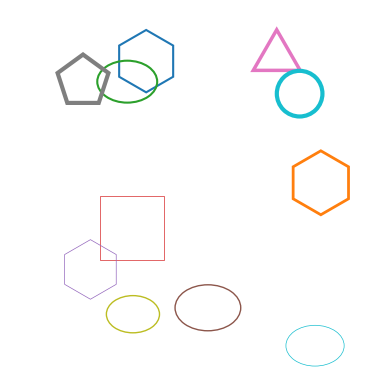[{"shape": "hexagon", "thickness": 1.5, "radius": 0.4, "center": [0.38, 0.841]}, {"shape": "hexagon", "thickness": 2, "radius": 0.42, "center": [0.833, 0.525]}, {"shape": "oval", "thickness": 1.5, "radius": 0.39, "center": [0.33, 0.788]}, {"shape": "square", "thickness": 0.5, "radius": 0.42, "center": [0.344, 0.408]}, {"shape": "hexagon", "thickness": 0.5, "radius": 0.39, "center": [0.235, 0.3]}, {"shape": "oval", "thickness": 1, "radius": 0.43, "center": [0.54, 0.201]}, {"shape": "triangle", "thickness": 2.5, "radius": 0.35, "center": [0.719, 0.852]}, {"shape": "pentagon", "thickness": 3, "radius": 0.35, "center": [0.216, 0.789]}, {"shape": "oval", "thickness": 1, "radius": 0.34, "center": [0.345, 0.184]}, {"shape": "circle", "thickness": 3, "radius": 0.3, "center": [0.778, 0.757]}, {"shape": "oval", "thickness": 0.5, "radius": 0.38, "center": [0.818, 0.102]}]